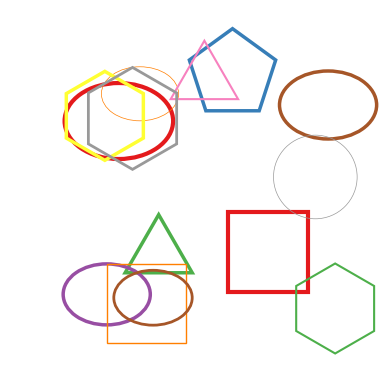[{"shape": "square", "thickness": 3, "radius": 0.52, "center": [0.696, 0.345]}, {"shape": "oval", "thickness": 3, "radius": 0.7, "center": [0.309, 0.686]}, {"shape": "pentagon", "thickness": 2.5, "radius": 0.59, "center": [0.604, 0.808]}, {"shape": "hexagon", "thickness": 1.5, "radius": 0.58, "center": [0.871, 0.199]}, {"shape": "triangle", "thickness": 2.5, "radius": 0.5, "center": [0.412, 0.342]}, {"shape": "oval", "thickness": 2.5, "radius": 0.57, "center": [0.277, 0.235]}, {"shape": "square", "thickness": 1, "radius": 0.52, "center": [0.38, 0.212]}, {"shape": "oval", "thickness": 0.5, "radius": 0.5, "center": [0.364, 0.756]}, {"shape": "hexagon", "thickness": 2.5, "radius": 0.58, "center": [0.272, 0.699]}, {"shape": "oval", "thickness": 2.5, "radius": 0.63, "center": [0.852, 0.727]}, {"shape": "oval", "thickness": 2, "radius": 0.51, "center": [0.397, 0.227]}, {"shape": "triangle", "thickness": 1.5, "radius": 0.51, "center": [0.531, 0.793]}, {"shape": "circle", "thickness": 0.5, "radius": 0.54, "center": [0.819, 0.54]}, {"shape": "hexagon", "thickness": 2, "radius": 0.66, "center": [0.344, 0.692]}]